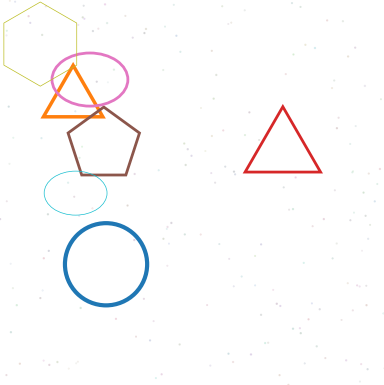[{"shape": "circle", "thickness": 3, "radius": 0.53, "center": [0.275, 0.314]}, {"shape": "triangle", "thickness": 2.5, "radius": 0.45, "center": [0.19, 0.741]}, {"shape": "triangle", "thickness": 2, "radius": 0.57, "center": [0.735, 0.61]}, {"shape": "pentagon", "thickness": 2, "radius": 0.49, "center": [0.27, 0.624]}, {"shape": "oval", "thickness": 2, "radius": 0.49, "center": [0.234, 0.793]}, {"shape": "hexagon", "thickness": 0.5, "radius": 0.55, "center": [0.105, 0.885]}, {"shape": "oval", "thickness": 0.5, "radius": 0.41, "center": [0.196, 0.498]}]